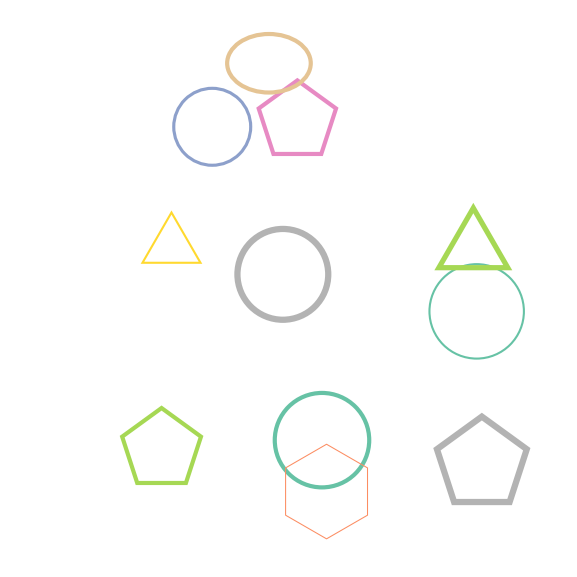[{"shape": "circle", "thickness": 1, "radius": 0.41, "center": [0.825, 0.46]}, {"shape": "circle", "thickness": 2, "radius": 0.41, "center": [0.558, 0.237]}, {"shape": "hexagon", "thickness": 0.5, "radius": 0.41, "center": [0.565, 0.148]}, {"shape": "circle", "thickness": 1.5, "radius": 0.33, "center": [0.367, 0.78]}, {"shape": "pentagon", "thickness": 2, "radius": 0.35, "center": [0.515, 0.789]}, {"shape": "triangle", "thickness": 2.5, "radius": 0.34, "center": [0.82, 0.57]}, {"shape": "pentagon", "thickness": 2, "radius": 0.36, "center": [0.28, 0.221]}, {"shape": "triangle", "thickness": 1, "radius": 0.29, "center": [0.297, 0.573]}, {"shape": "oval", "thickness": 2, "radius": 0.36, "center": [0.466, 0.89]}, {"shape": "pentagon", "thickness": 3, "radius": 0.41, "center": [0.834, 0.196]}, {"shape": "circle", "thickness": 3, "radius": 0.39, "center": [0.49, 0.524]}]